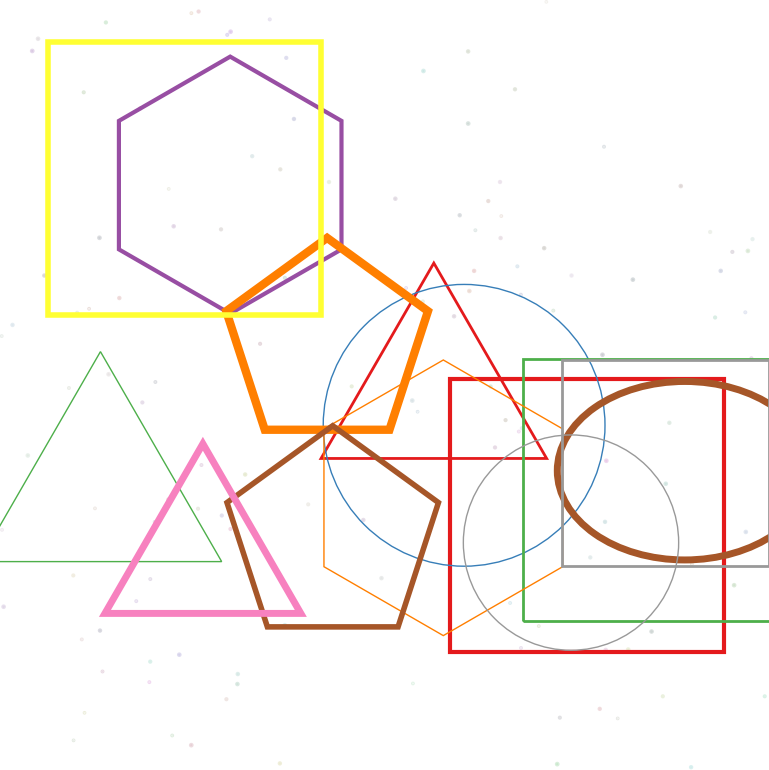[{"shape": "triangle", "thickness": 1, "radius": 0.85, "center": [0.563, 0.489]}, {"shape": "square", "thickness": 1.5, "radius": 0.89, "center": [0.762, 0.331]}, {"shape": "circle", "thickness": 0.5, "radius": 0.91, "center": [0.603, 0.448]}, {"shape": "square", "thickness": 1, "radius": 0.85, "center": [0.849, 0.364]}, {"shape": "triangle", "thickness": 0.5, "radius": 0.91, "center": [0.13, 0.362]}, {"shape": "hexagon", "thickness": 1.5, "radius": 0.83, "center": [0.299, 0.76]}, {"shape": "hexagon", "thickness": 0.5, "radius": 0.89, "center": [0.576, 0.354]}, {"shape": "pentagon", "thickness": 3, "radius": 0.69, "center": [0.425, 0.553]}, {"shape": "square", "thickness": 2, "radius": 0.89, "center": [0.24, 0.768]}, {"shape": "oval", "thickness": 2.5, "radius": 0.83, "center": [0.889, 0.389]}, {"shape": "pentagon", "thickness": 2, "radius": 0.72, "center": [0.432, 0.303]}, {"shape": "triangle", "thickness": 2.5, "radius": 0.73, "center": [0.263, 0.277]}, {"shape": "circle", "thickness": 0.5, "radius": 0.7, "center": [0.742, 0.295]}, {"shape": "square", "thickness": 1, "radius": 0.67, "center": [0.864, 0.399]}]